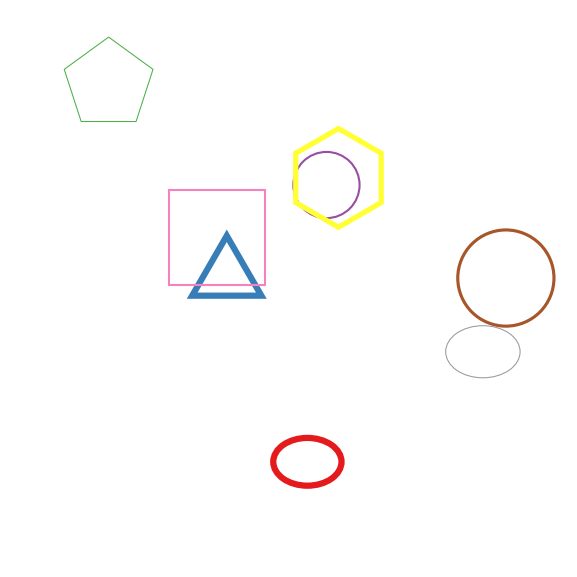[{"shape": "oval", "thickness": 3, "radius": 0.3, "center": [0.532, 0.199]}, {"shape": "triangle", "thickness": 3, "radius": 0.35, "center": [0.393, 0.522]}, {"shape": "pentagon", "thickness": 0.5, "radius": 0.4, "center": [0.188, 0.854]}, {"shape": "circle", "thickness": 1, "radius": 0.29, "center": [0.565, 0.679]}, {"shape": "hexagon", "thickness": 2.5, "radius": 0.43, "center": [0.586, 0.691]}, {"shape": "circle", "thickness": 1.5, "radius": 0.42, "center": [0.876, 0.518]}, {"shape": "square", "thickness": 1, "radius": 0.41, "center": [0.376, 0.588]}, {"shape": "oval", "thickness": 0.5, "radius": 0.32, "center": [0.836, 0.39]}]